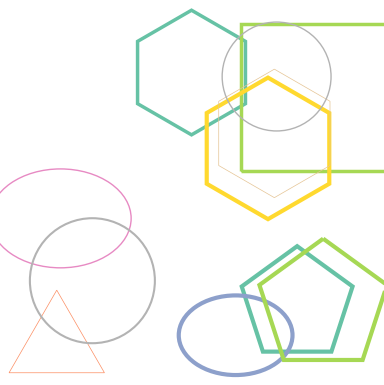[{"shape": "pentagon", "thickness": 3, "radius": 0.76, "center": [0.772, 0.209]}, {"shape": "hexagon", "thickness": 2.5, "radius": 0.81, "center": [0.497, 0.812]}, {"shape": "triangle", "thickness": 0.5, "radius": 0.72, "center": [0.147, 0.103]}, {"shape": "oval", "thickness": 3, "radius": 0.74, "center": [0.612, 0.129]}, {"shape": "oval", "thickness": 1, "radius": 0.92, "center": [0.157, 0.433]}, {"shape": "square", "thickness": 2.5, "radius": 0.96, "center": [0.817, 0.746]}, {"shape": "pentagon", "thickness": 3, "radius": 0.87, "center": [0.839, 0.206]}, {"shape": "hexagon", "thickness": 3, "radius": 0.92, "center": [0.696, 0.615]}, {"shape": "hexagon", "thickness": 0.5, "radius": 0.83, "center": [0.713, 0.653]}, {"shape": "circle", "thickness": 1, "radius": 0.71, "center": [0.718, 0.801]}, {"shape": "circle", "thickness": 1.5, "radius": 0.81, "center": [0.24, 0.271]}]